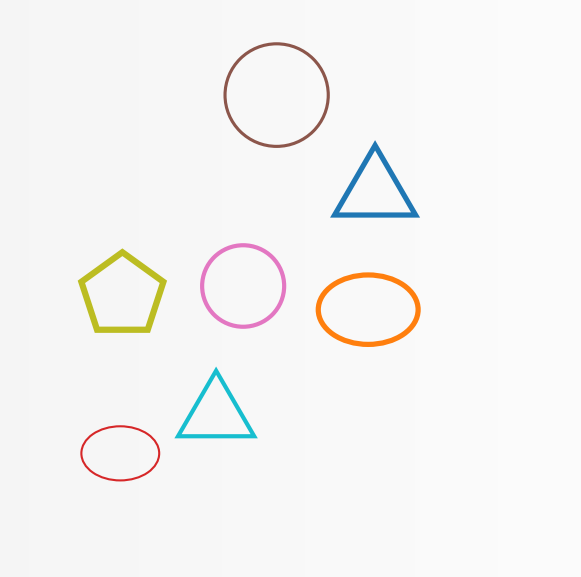[{"shape": "triangle", "thickness": 2.5, "radius": 0.4, "center": [0.645, 0.667]}, {"shape": "oval", "thickness": 2.5, "radius": 0.43, "center": [0.633, 0.463]}, {"shape": "oval", "thickness": 1, "radius": 0.33, "center": [0.207, 0.214]}, {"shape": "circle", "thickness": 1.5, "radius": 0.44, "center": [0.476, 0.834]}, {"shape": "circle", "thickness": 2, "radius": 0.35, "center": [0.418, 0.504]}, {"shape": "pentagon", "thickness": 3, "radius": 0.37, "center": [0.211, 0.488]}, {"shape": "triangle", "thickness": 2, "radius": 0.38, "center": [0.372, 0.282]}]